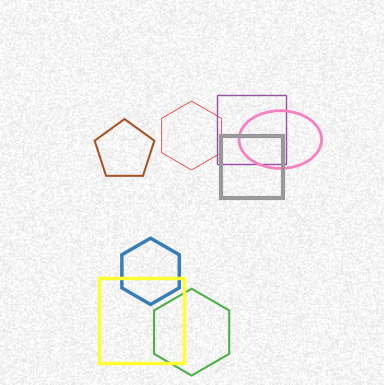[{"shape": "hexagon", "thickness": 0.5, "radius": 0.45, "center": [0.498, 0.648]}, {"shape": "hexagon", "thickness": 2.5, "radius": 0.43, "center": [0.391, 0.295]}, {"shape": "hexagon", "thickness": 1.5, "radius": 0.56, "center": [0.498, 0.137]}, {"shape": "square", "thickness": 1, "radius": 0.45, "center": [0.653, 0.664]}, {"shape": "square", "thickness": 2.5, "radius": 0.55, "center": [0.368, 0.168]}, {"shape": "pentagon", "thickness": 1.5, "radius": 0.41, "center": [0.323, 0.609]}, {"shape": "oval", "thickness": 2, "radius": 0.54, "center": [0.728, 0.637]}, {"shape": "square", "thickness": 3, "radius": 0.4, "center": [0.655, 0.567]}]